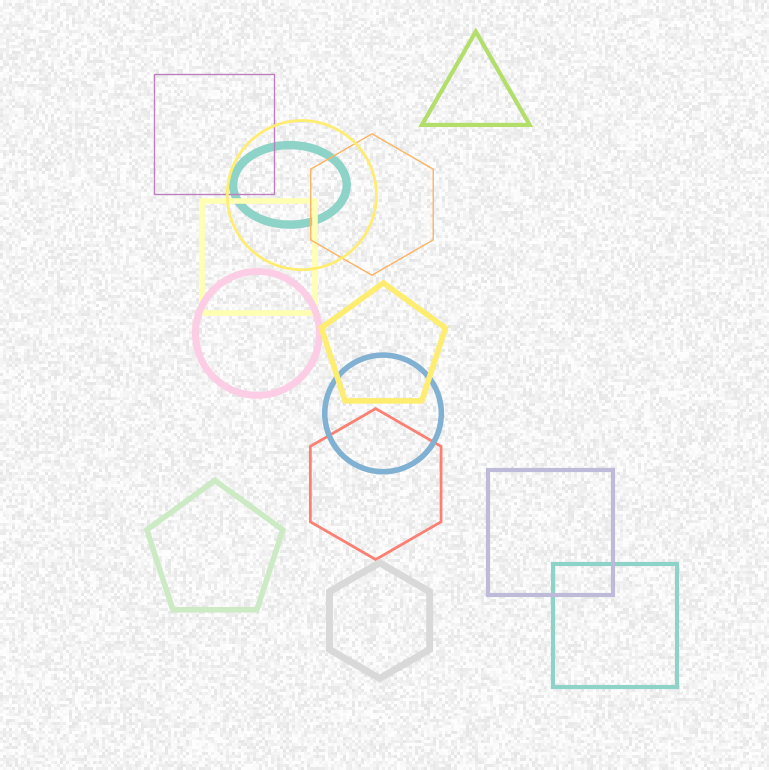[{"shape": "square", "thickness": 1.5, "radius": 0.4, "center": [0.799, 0.188]}, {"shape": "oval", "thickness": 3, "radius": 0.37, "center": [0.377, 0.76]}, {"shape": "square", "thickness": 2, "radius": 0.37, "center": [0.336, 0.666]}, {"shape": "square", "thickness": 1.5, "radius": 0.41, "center": [0.715, 0.308]}, {"shape": "hexagon", "thickness": 1, "radius": 0.49, "center": [0.488, 0.371]}, {"shape": "circle", "thickness": 2, "radius": 0.38, "center": [0.497, 0.463]}, {"shape": "hexagon", "thickness": 0.5, "radius": 0.46, "center": [0.483, 0.734]}, {"shape": "triangle", "thickness": 1.5, "radius": 0.4, "center": [0.618, 0.878]}, {"shape": "circle", "thickness": 2.5, "radius": 0.4, "center": [0.334, 0.567]}, {"shape": "hexagon", "thickness": 2.5, "radius": 0.38, "center": [0.493, 0.194]}, {"shape": "square", "thickness": 0.5, "radius": 0.39, "center": [0.278, 0.826]}, {"shape": "pentagon", "thickness": 2, "radius": 0.46, "center": [0.279, 0.283]}, {"shape": "pentagon", "thickness": 2, "radius": 0.42, "center": [0.498, 0.548]}, {"shape": "circle", "thickness": 1, "radius": 0.48, "center": [0.392, 0.747]}]